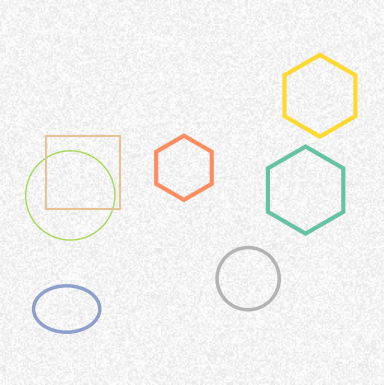[{"shape": "hexagon", "thickness": 3, "radius": 0.57, "center": [0.794, 0.506]}, {"shape": "hexagon", "thickness": 3, "radius": 0.42, "center": [0.478, 0.564]}, {"shape": "oval", "thickness": 2.5, "radius": 0.43, "center": [0.173, 0.197]}, {"shape": "circle", "thickness": 1, "radius": 0.58, "center": [0.183, 0.492]}, {"shape": "hexagon", "thickness": 3, "radius": 0.53, "center": [0.831, 0.751]}, {"shape": "square", "thickness": 1.5, "radius": 0.48, "center": [0.216, 0.552]}, {"shape": "circle", "thickness": 2.5, "radius": 0.4, "center": [0.645, 0.276]}]